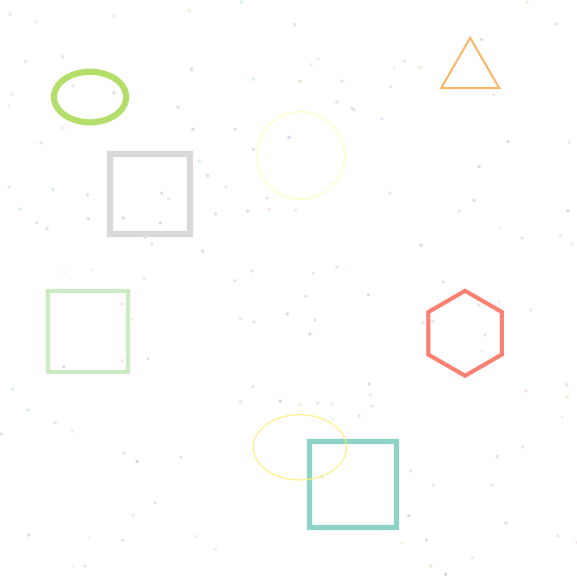[{"shape": "square", "thickness": 2.5, "radius": 0.38, "center": [0.611, 0.161]}, {"shape": "circle", "thickness": 0.5, "radius": 0.38, "center": [0.521, 0.73]}, {"shape": "hexagon", "thickness": 2, "radius": 0.37, "center": [0.805, 0.422]}, {"shape": "triangle", "thickness": 1, "radius": 0.29, "center": [0.814, 0.876]}, {"shape": "oval", "thickness": 3, "radius": 0.31, "center": [0.156, 0.831]}, {"shape": "square", "thickness": 3, "radius": 0.35, "center": [0.26, 0.663]}, {"shape": "square", "thickness": 2, "radius": 0.35, "center": [0.153, 0.425]}, {"shape": "oval", "thickness": 0.5, "radius": 0.4, "center": [0.519, 0.225]}]